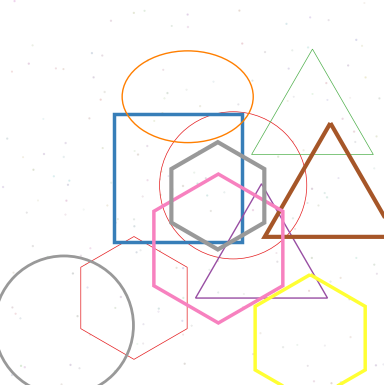[{"shape": "circle", "thickness": 0.5, "radius": 0.96, "center": [0.606, 0.519]}, {"shape": "hexagon", "thickness": 0.5, "radius": 0.8, "center": [0.348, 0.226]}, {"shape": "square", "thickness": 2.5, "radius": 0.83, "center": [0.462, 0.537]}, {"shape": "triangle", "thickness": 0.5, "radius": 0.91, "center": [0.812, 0.69]}, {"shape": "triangle", "thickness": 1, "radius": 0.99, "center": [0.679, 0.325]}, {"shape": "oval", "thickness": 1, "radius": 0.85, "center": [0.488, 0.749]}, {"shape": "hexagon", "thickness": 2.5, "radius": 0.83, "center": [0.806, 0.122]}, {"shape": "triangle", "thickness": 3, "radius": 0.98, "center": [0.858, 0.483]}, {"shape": "hexagon", "thickness": 2.5, "radius": 0.97, "center": [0.567, 0.354]}, {"shape": "hexagon", "thickness": 3, "radius": 0.7, "center": [0.566, 0.491]}, {"shape": "circle", "thickness": 2, "radius": 0.9, "center": [0.166, 0.155]}]